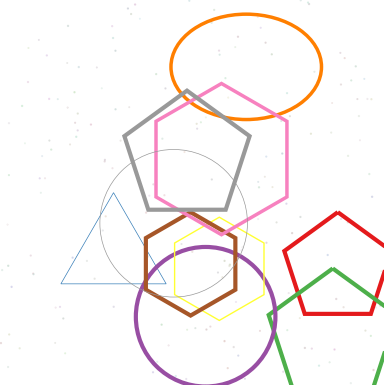[{"shape": "pentagon", "thickness": 3, "radius": 0.73, "center": [0.877, 0.303]}, {"shape": "triangle", "thickness": 0.5, "radius": 0.79, "center": [0.295, 0.342]}, {"shape": "pentagon", "thickness": 3, "radius": 0.88, "center": [0.864, 0.128]}, {"shape": "circle", "thickness": 3, "radius": 0.91, "center": [0.534, 0.177]}, {"shape": "oval", "thickness": 2.5, "radius": 0.98, "center": [0.64, 0.826]}, {"shape": "hexagon", "thickness": 1, "radius": 0.67, "center": [0.57, 0.302]}, {"shape": "hexagon", "thickness": 3, "radius": 0.67, "center": [0.495, 0.315]}, {"shape": "hexagon", "thickness": 2.5, "radius": 0.98, "center": [0.575, 0.587]}, {"shape": "circle", "thickness": 0.5, "radius": 0.96, "center": [0.451, 0.42]}, {"shape": "pentagon", "thickness": 3, "radius": 0.85, "center": [0.486, 0.594]}]